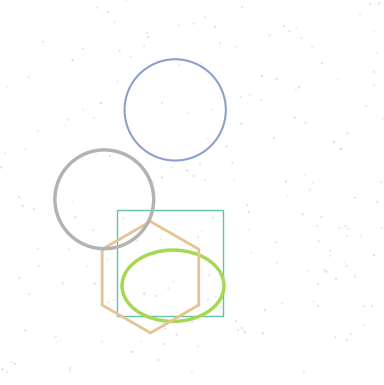[{"shape": "square", "thickness": 1, "radius": 0.69, "center": [0.442, 0.317]}, {"shape": "circle", "thickness": 1.5, "radius": 0.66, "center": [0.455, 0.715]}, {"shape": "oval", "thickness": 2.5, "radius": 0.66, "center": [0.449, 0.258]}, {"shape": "hexagon", "thickness": 2, "radius": 0.72, "center": [0.391, 0.28]}, {"shape": "circle", "thickness": 2.5, "radius": 0.64, "center": [0.271, 0.482]}]